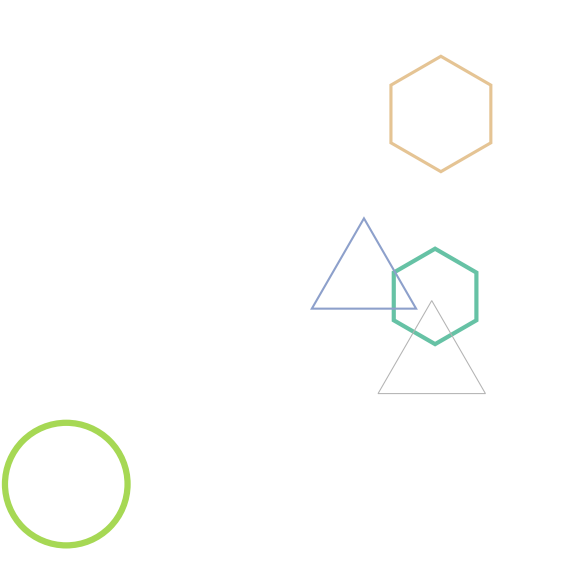[{"shape": "hexagon", "thickness": 2, "radius": 0.41, "center": [0.753, 0.486]}, {"shape": "triangle", "thickness": 1, "radius": 0.52, "center": [0.63, 0.517]}, {"shape": "circle", "thickness": 3, "radius": 0.53, "center": [0.115, 0.161]}, {"shape": "hexagon", "thickness": 1.5, "radius": 0.5, "center": [0.763, 0.802]}, {"shape": "triangle", "thickness": 0.5, "radius": 0.54, "center": [0.748, 0.371]}]